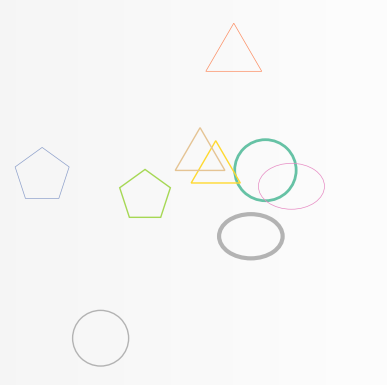[{"shape": "circle", "thickness": 2, "radius": 0.4, "center": [0.685, 0.558]}, {"shape": "triangle", "thickness": 0.5, "radius": 0.42, "center": [0.603, 0.856]}, {"shape": "pentagon", "thickness": 0.5, "radius": 0.37, "center": [0.109, 0.544]}, {"shape": "oval", "thickness": 0.5, "radius": 0.43, "center": [0.752, 0.516]}, {"shape": "pentagon", "thickness": 1, "radius": 0.34, "center": [0.374, 0.491]}, {"shape": "triangle", "thickness": 1, "radius": 0.37, "center": [0.557, 0.561]}, {"shape": "triangle", "thickness": 1, "radius": 0.37, "center": [0.516, 0.594]}, {"shape": "oval", "thickness": 3, "radius": 0.41, "center": [0.647, 0.386]}, {"shape": "circle", "thickness": 1, "radius": 0.36, "center": [0.26, 0.122]}]